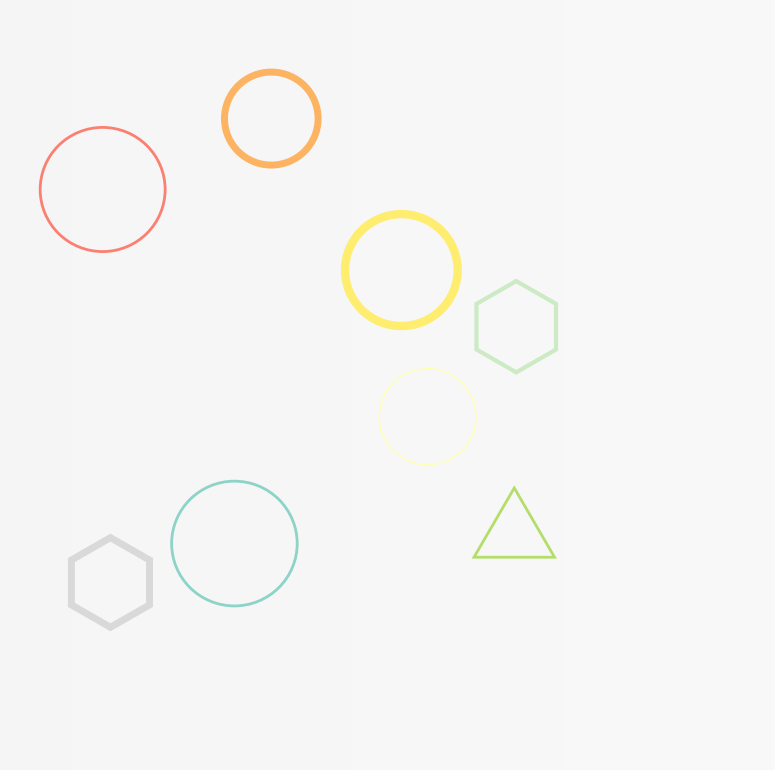[{"shape": "circle", "thickness": 1, "radius": 0.41, "center": [0.302, 0.294]}, {"shape": "circle", "thickness": 0.5, "radius": 0.31, "center": [0.552, 0.459]}, {"shape": "circle", "thickness": 1, "radius": 0.4, "center": [0.132, 0.754]}, {"shape": "circle", "thickness": 2.5, "radius": 0.3, "center": [0.35, 0.846]}, {"shape": "triangle", "thickness": 1, "radius": 0.3, "center": [0.664, 0.306]}, {"shape": "hexagon", "thickness": 2.5, "radius": 0.29, "center": [0.143, 0.244]}, {"shape": "hexagon", "thickness": 1.5, "radius": 0.3, "center": [0.666, 0.576]}, {"shape": "circle", "thickness": 3, "radius": 0.36, "center": [0.518, 0.649]}]